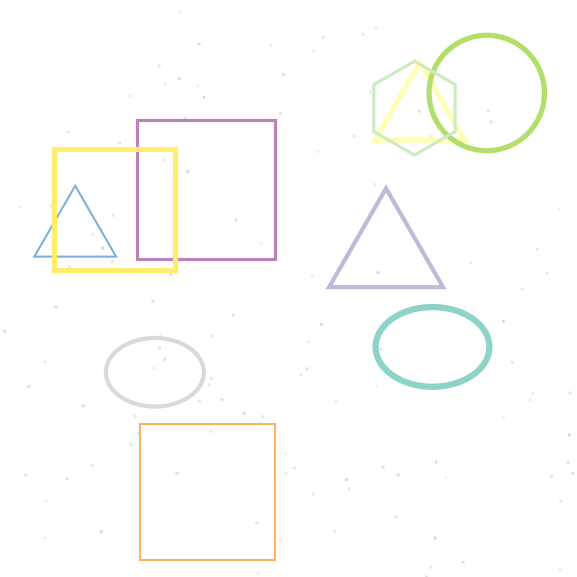[{"shape": "oval", "thickness": 3, "radius": 0.49, "center": [0.749, 0.398]}, {"shape": "triangle", "thickness": 2.5, "radius": 0.45, "center": [0.727, 0.801]}, {"shape": "triangle", "thickness": 2, "radius": 0.57, "center": [0.668, 0.559]}, {"shape": "triangle", "thickness": 1, "radius": 0.41, "center": [0.13, 0.596]}, {"shape": "square", "thickness": 1, "radius": 0.59, "center": [0.36, 0.147]}, {"shape": "circle", "thickness": 2.5, "radius": 0.5, "center": [0.843, 0.838]}, {"shape": "oval", "thickness": 2, "radius": 0.42, "center": [0.268, 0.355]}, {"shape": "square", "thickness": 1.5, "radius": 0.6, "center": [0.357, 0.671]}, {"shape": "hexagon", "thickness": 1.5, "radius": 0.41, "center": [0.718, 0.812]}, {"shape": "square", "thickness": 2.5, "radius": 0.52, "center": [0.199, 0.636]}]